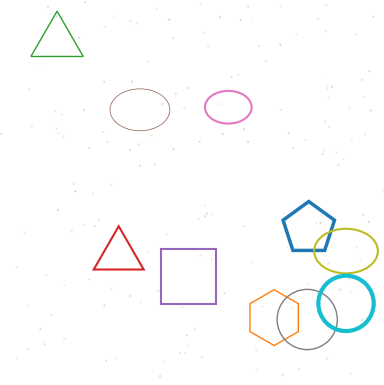[{"shape": "pentagon", "thickness": 2.5, "radius": 0.35, "center": [0.802, 0.406]}, {"shape": "hexagon", "thickness": 1, "radius": 0.36, "center": [0.712, 0.175]}, {"shape": "triangle", "thickness": 1, "radius": 0.39, "center": [0.148, 0.893]}, {"shape": "triangle", "thickness": 1.5, "radius": 0.37, "center": [0.308, 0.337]}, {"shape": "square", "thickness": 1.5, "radius": 0.36, "center": [0.491, 0.282]}, {"shape": "oval", "thickness": 0.5, "radius": 0.39, "center": [0.363, 0.715]}, {"shape": "oval", "thickness": 1.5, "radius": 0.3, "center": [0.593, 0.721]}, {"shape": "circle", "thickness": 1, "radius": 0.39, "center": [0.798, 0.17]}, {"shape": "oval", "thickness": 1.5, "radius": 0.41, "center": [0.899, 0.348]}, {"shape": "circle", "thickness": 3, "radius": 0.36, "center": [0.899, 0.212]}]